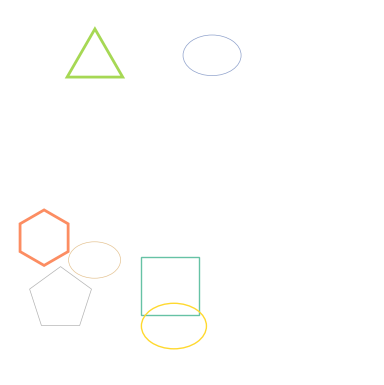[{"shape": "square", "thickness": 1, "radius": 0.38, "center": [0.441, 0.257]}, {"shape": "hexagon", "thickness": 2, "radius": 0.36, "center": [0.115, 0.383]}, {"shape": "oval", "thickness": 0.5, "radius": 0.38, "center": [0.551, 0.856]}, {"shape": "triangle", "thickness": 2, "radius": 0.42, "center": [0.247, 0.841]}, {"shape": "oval", "thickness": 1, "radius": 0.42, "center": [0.452, 0.153]}, {"shape": "oval", "thickness": 0.5, "radius": 0.34, "center": [0.246, 0.325]}, {"shape": "pentagon", "thickness": 0.5, "radius": 0.42, "center": [0.157, 0.223]}]